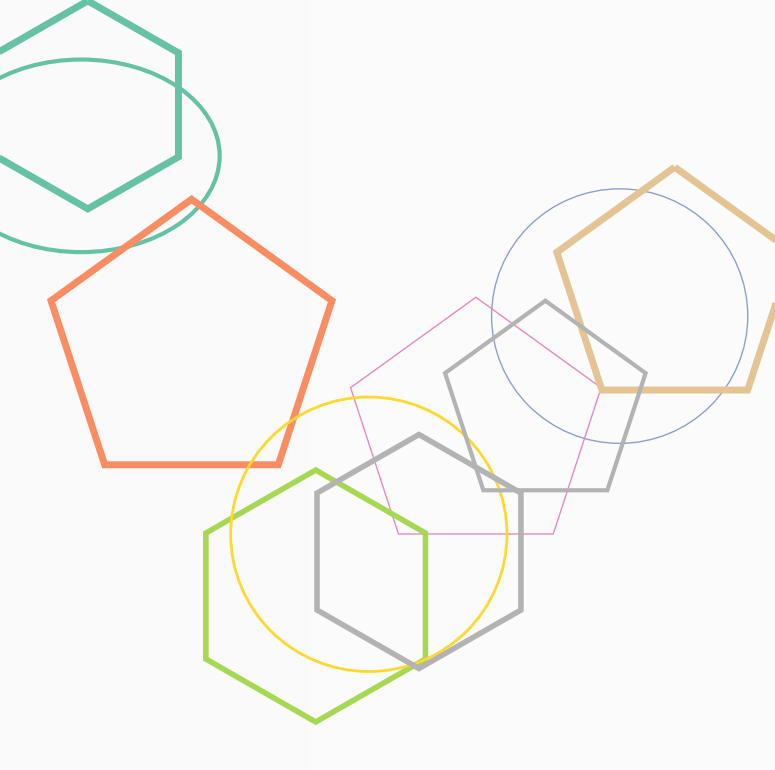[{"shape": "hexagon", "thickness": 2.5, "radius": 0.68, "center": [0.113, 0.864]}, {"shape": "oval", "thickness": 1.5, "radius": 0.89, "center": [0.105, 0.798]}, {"shape": "pentagon", "thickness": 2.5, "radius": 0.95, "center": [0.247, 0.551]}, {"shape": "circle", "thickness": 0.5, "radius": 0.83, "center": [0.8, 0.589]}, {"shape": "pentagon", "thickness": 0.5, "radius": 0.85, "center": [0.614, 0.444]}, {"shape": "hexagon", "thickness": 2, "radius": 0.82, "center": [0.407, 0.226]}, {"shape": "circle", "thickness": 1, "radius": 0.89, "center": [0.476, 0.306]}, {"shape": "pentagon", "thickness": 2.5, "radius": 0.8, "center": [0.871, 0.623]}, {"shape": "pentagon", "thickness": 1.5, "radius": 0.68, "center": [0.704, 0.473]}, {"shape": "hexagon", "thickness": 2, "radius": 0.76, "center": [0.541, 0.284]}]